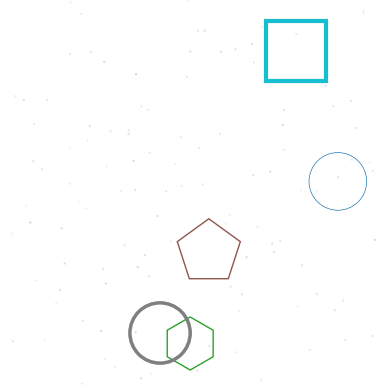[{"shape": "circle", "thickness": 0.5, "radius": 0.37, "center": [0.878, 0.529]}, {"shape": "hexagon", "thickness": 1, "radius": 0.34, "center": [0.494, 0.108]}, {"shape": "pentagon", "thickness": 1, "radius": 0.43, "center": [0.542, 0.346]}, {"shape": "circle", "thickness": 2.5, "radius": 0.39, "center": [0.416, 0.135]}, {"shape": "square", "thickness": 3, "radius": 0.39, "center": [0.769, 0.869]}]